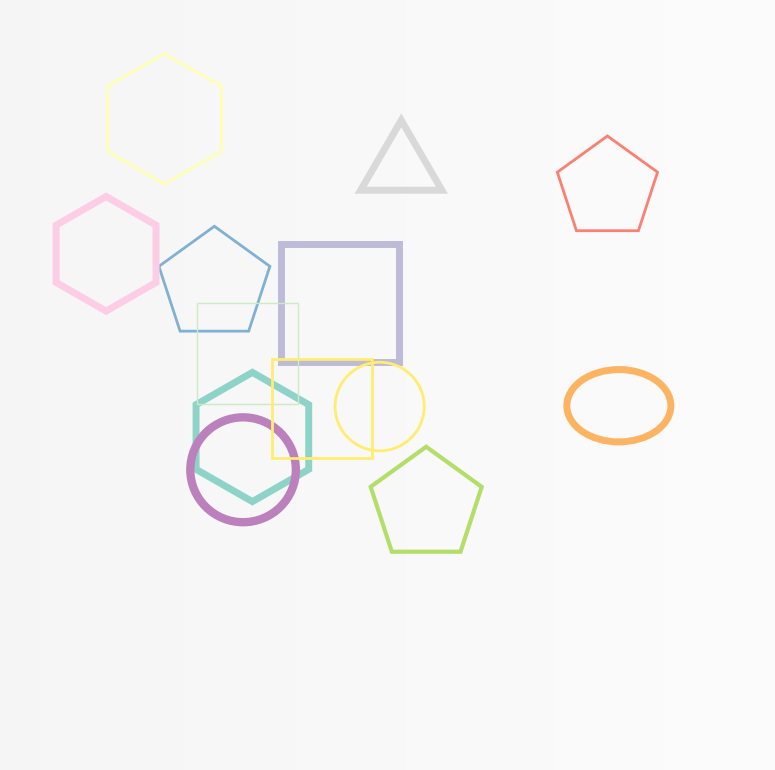[{"shape": "hexagon", "thickness": 2.5, "radius": 0.42, "center": [0.326, 0.432]}, {"shape": "hexagon", "thickness": 1, "radius": 0.42, "center": [0.212, 0.846]}, {"shape": "square", "thickness": 2.5, "radius": 0.38, "center": [0.439, 0.607]}, {"shape": "pentagon", "thickness": 1, "radius": 0.34, "center": [0.784, 0.755]}, {"shape": "pentagon", "thickness": 1, "radius": 0.38, "center": [0.277, 0.631]}, {"shape": "oval", "thickness": 2.5, "radius": 0.34, "center": [0.799, 0.473]}, {"shape": "pentagon", "thickness": 1.5, "radius": 0.38, "center": [0.55, 0.344]}, {"shape": "hexagon", "thickness": 2.5, "radius": 0.37, "center": [0.137, 0.67]}, {"shape": "triangle", "thickness": 2.5, "radius": 0.3, "center": [0.518, 0.783]}, {"shape": "circle", "thickness": 3, "radius": 0.34, "center": [0.314, 0.39]}, {"shape": "square", "thickness": 0.5, "radius": 0.33, "center": [0.319, 0.541]}, {"shape": "circle", "thickness": 1, "radius": 0.29, "center": [0.49, 0.472]}, {"shape": "square", "thickness": 1, "radius": 0.32, "center": [0.416, 0.47]}]